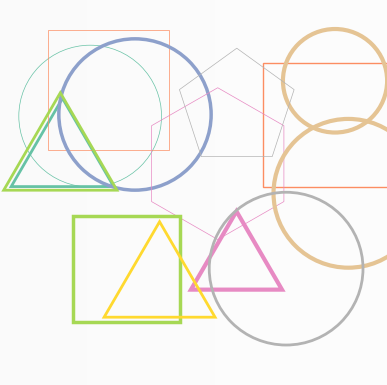[{"shape": "triangle", "thickness": 2, "radius": 0.76, "center": [0.161, 0.592]}, {"shape": "circle", "thickness": 0.5, "radius": 0.92, "center": [0.233, 0.698]}, {"shape": "square", "thickness": 0.5, "radius": 0.78, "center": [0.28, 0.766]}, {"shape": "square", "thickness": 1, "radius": 0.81, "center": [0.839, 0.675]}, {"shape": "circle", "thickness": 2.5, "radius": 0.98, "center": [0.348, 0.703]}, {"shape": "triangle", "thickness": 3, "radius": 0.68, "center": [0.61, 0.316]}, {"shape": "hexagon", "thickness": 0.5, "radius": 0.99, "center": [0.562, 0.575]}, {"shape": "triangle", "thickness": 2, "radius": 0.84, "center": [0.156, 0.59]}, {"shape": "square", "thickness": 2.5, "radius": 0.69, "center": [0.326, 0.302]}, {"shape": "triangle", "thickness": 2, "radius": 0.83, "center": [0.412, 0.259]}, {"shape": "circle", "thickness": 3, "radius": 0.97, "center": [0.899, 0.498]}, {"shape": "circle", "thickness": 3, "radius": 0.67, "center": [0.865, 0.79]}, {"shape": "circle", "thickness": 2, "radius": 0.99, "center": [0.738, 0.302]}, {"shape": "pentagon", "thickness": 0.5, "radius": 0.78, "center": [0.611, 0.719]}]